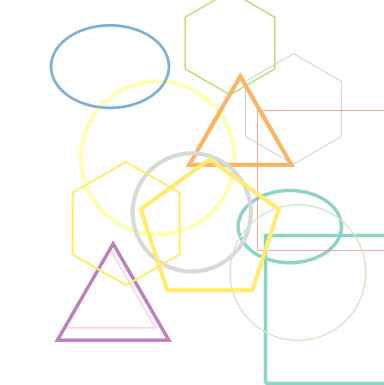[{"shape": "oval", "thickness": 2.5, "radius": 0.67, "center": [0.753, 0.411]}, {"shape": "square", "thickness": 2.5, "radius": 0.96, "center": [0.88, 0.198]}, {"shape": "circle", "thickness": 3, "radius": 1.0, "center": [0.41, 0.59]}, {"shape": "hexagon", "thickness": 0.5, "radius": 0.72, "center": [0.762, 0.717]}, {"shape": "square", "thickness": 0.5, "radius": 0.91, "center": [0.85, 0.532]}, {"shape": "oval", "thickness": 2, "radius": 0.77, "center": [0.286, 0.827]}, {"shape": "triangle", "thickness": 3, "radius": 0.77, "center": [0.624, 0.648]}, {"shape": "hexagon", "thickness": 1, "radius": 0.67, "center": [0.597, 0.888]}, {"shape": "triangle", "thickness": 1, "radius": 0.68, "center": [0.287, 0.216]}, {"shape": "circle", "thickness": 3, "radius": 0.77, "center": [0.498, 0.448]}, {"shape": "triangle", "thickness": 2.5, "radius": 0.84, "center": [0.294, 0.2]}, {"shape": "circle", "thickness": 1, "radius": 0.88, "center": [0.774, 0.292]}, {"shape": "hexagon", "thickness": 1.5, "radius": 0.8, "center": [0.328, 0.419]}, {"shape": "pentagon", "thickness": 3, "radius": 0.94, "center": [0.545, 0.398]}]